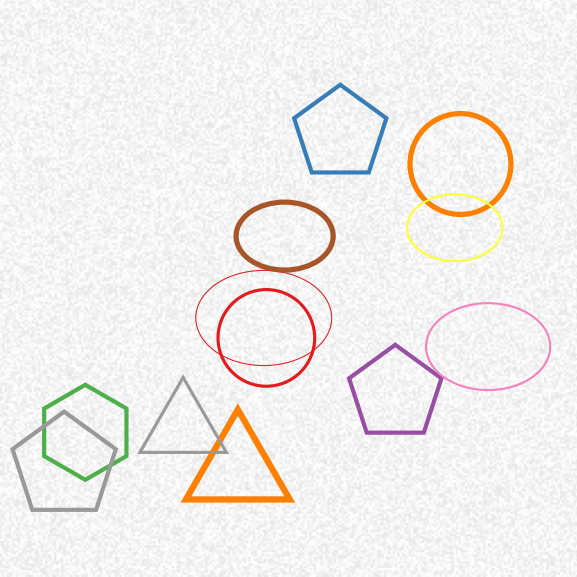[{"shape": "circle", "thickness": 1.5, "radius": 0.42, "center": [0.461, 0.414]}, {"shape": "oval", "thickness": 0.5, "radius": 0.59, "center": [0.457, 0.449]}, {"shape": "pentagon", "thickness": 2, "radius": 0.42, "center": [0.589, 0.768]}, {"shape": "hexagon", "thickness": 2, "radius": 0.41, "center": [0.148, 0.251]}, {"shape": "pentagon", "thickness": 2, "radius": 0.42, "center": [0.684, 0.318]}, {"shape": "circle", "thickness": 2.5, "radius": 0.44, "center": [0.797, 0.715]}, {"shape": "triangle", "thickness": 3, "radius": 0.52, "center": [0.412, 0.186]}, {"shape": "oval", "thickness": 1, "radius": 0.41, "center": [0.788, 0.605]}, {"shape": "oval", "thickness": 2.5, "radius": 0.42, "center": [0.493, 0.59]}, {"shape": "oval", "thickness": 1, "radius": 0.54, "center": [0.845, 0.399]}, {"shape": "triangle", "thickness": 1.5, "radius": 0.43, "center": [0.317, 0.259]}, {"shape": "pentagon", "thickness": 2, "radius": 0.47, "center": [0.111, 0.192]}]